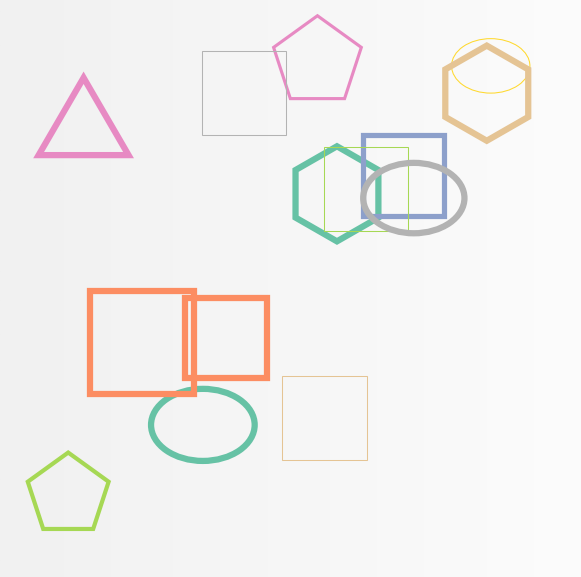[{"shape": "hexagon", "thickness": 3, "radius": 0.41, "center": [0.58, 0.664]}, {"shape": "oval", "thickness": 3, "radius": 0.45, "center": [0.349, 0.263]}, {"shape": "square", "thickness": 3, "radius": 0.35, "center": [0.389, 0.414]}, {"shape": "square", "thickness": 3, "radius": 0.45, "center": [0.244, 0.407]}, {"shape": "square", "thickness": 2.5, "radius": 0.35, "center": [0.694, 0.695]}, {"shape": "pentagon", "thickness": 1.5, "radius": 0.4, "center": [0.546, 0.893]}, {"shape": "triangle", "thickness": 3, "radius": 0.45, "center": [0.144, 0.775]}, {"shape": "square", "thickness": 0.5, "radius": 0.36, "center": [0.629, 0.671]}, {"shape": "pentagon", "thickness": 2, "radius": 0.37, "center": [0.117, 0.142]}, {"shape": "oval", "thickness": 0.5, "radius": 0.34, "center": [0.844, 0.885]}, {"shape": "square", "thickness": 0.5, "radius": 0.36, "center": [0.558, 0.276]}, {"shape": "hexagon", "thickness": 3, "radius": 0.41, "center": [0.837, 0.838]}, {"shape": "oval", "thickness": 3, "radius": 0.44, "center": [0.712, 0.656]}, {"shape": "square", "thickness": 0.5, "radius": 0.36, "center": [0.42, 0.838]}]